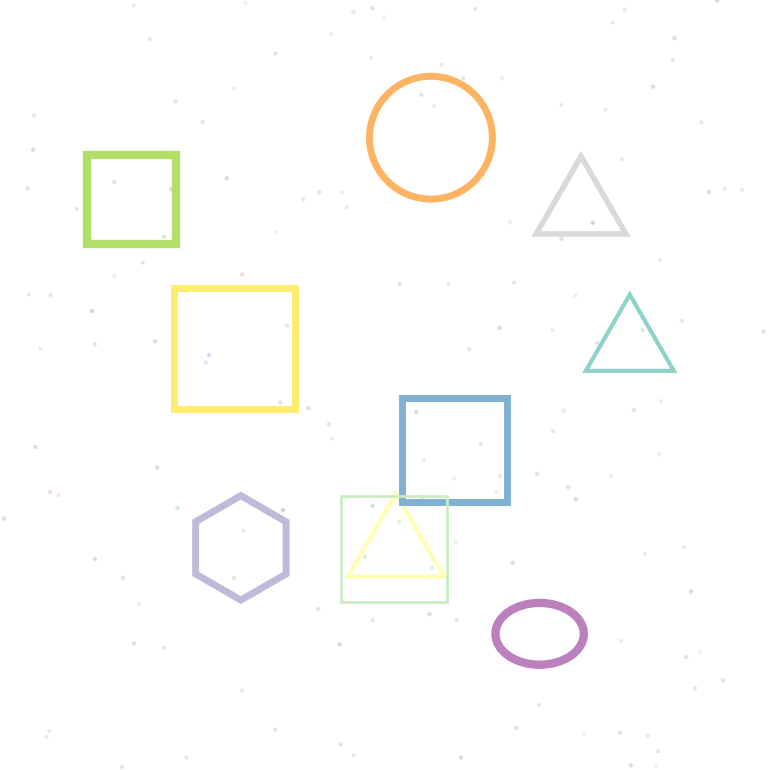[{"shape": "triangle", "thickness": 1.5, "radius": 0.33, "center": [0.818, 0.551]}, {"shape": "triangle", "thickness": 1.5, "radius": 0.36, "center": [0.514, 0.287]}, {"shape": "hexagon", "thickness": 2.5, "radius": 0.34, "center": [0.313, 0.288]}, {"shape": "square", "thickness": 2.5, "radius": 0.34, "center": [0.59, 0.416]}, {"shape": "circle", "thickness": 2.5, "radius": 0.4, "center": [0.56, 0.821]}, {"shape": "square", "thickness": 3, "radius": 0.29, "center": [0.171, 0.741]}, {"shape": "triangle", "thickness": 2, "radius": 0.34, "center": [0.755, 0.73]}, {"shape": "oval", "thickness": 3, "radius": 0.29, "center": [0.701, 0.177]}, {"shape": "square", "thickness": 1, "radius": 0.34, "center": [0.511, 0.287]}, {"shape": "square", "thickness": 2.5, "radius": 0.39, "center": [0.304, 0.547]}]